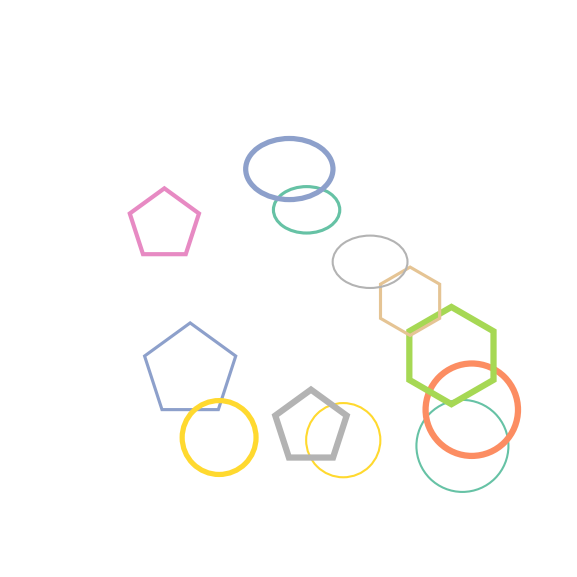[{"shape": "oval", "thickness": 1.5, "radius": 0.29, "center": [0.531, 0.636]}, {"shape": "circle", "thickness": 1, "radius": 0.4, "center": [0.801, 0.227]}, {"shape": "circle", "thickness": 3, "radius": 0.4, "center": [0.817, 0.29]}, {"shape": "pentagon", "thickness": 1.5, "radius": 0.41, "center": [0.329, 0.357]}, {"shape": "oval", "thickness": 2.5, "radius": 0.38, "center": [0.501, 0.706]}, {"shape": "pentagon", "thickness": 2, "radius": 0.32, "center": [0.285, 0.61]}, {"shape": "hexagon", "thickness": 3, "radius": 0.42, "center": [0.782, 0.383]}, {"shape": "circle", "thickness": 1, "radius": 0.32, "center": [0.594, 0.237]}, {"shape": "circle", "thickness": 2.5, "radius": 0.32, "center": [0.379, 0.242]}, {"shape": "hexagon", "thickness": 1.5, "radius": 0.3, "center": [0.71, 0.477]}, {"shape": "pentagon", "thickness": 3, "radius": 0.33, "center": [0.538, 0.259]}, {"shape": "oval", "thickness": 1, "radius": 0.32, "center": [0.641, 0.546]}]